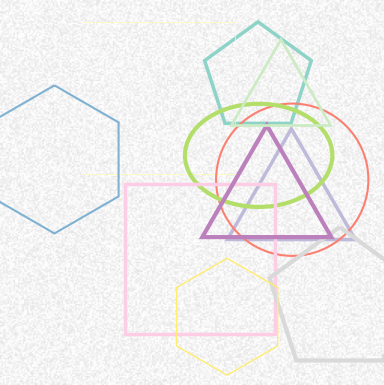[{"shape": "pentagon", "thickness": 2.5, "radius": 0.73, "center": [0.67, 0.797]}, {"shape": "square", "thickness": 0.5, "radius": 0.99, "center": [0.414, 0.746]}, {"shape": "triangle", "thickness": 2.5, "radius": 0.96, "center": [0.757, 0.474]}, {"shape": "circle", "thickness": 1.5, "radius": 0.99, "center": [0.759, 0.533]}, {"shape": "hexagon", "thickness": 1.5, "radius": 0.96, "center": [0.141, 0.586]}, {"shape": "oval", "thickness": 3, "radius": 0.96, "center": [0.672, 0.597]}, {"shape": "square", "thickness": 2.5, "radius": 0.97, "center": [0.52, 0.327]}, {"shape": "pentagon", "thickness": 3, "radius": 0.96, "center": [0.882, 0.219]}, {"shape": "triangle", "thickness": 3, "radius": 0.97, "center": [0.693, 0.481]}, {"shape": "triangle", "thickness": 2, "radius": 0.74, "center": [0.73, 0.748]}, {"shape": "hexagon", "thickness": 1, "radius": 0.76, "center": [0.59, 0.177]}]